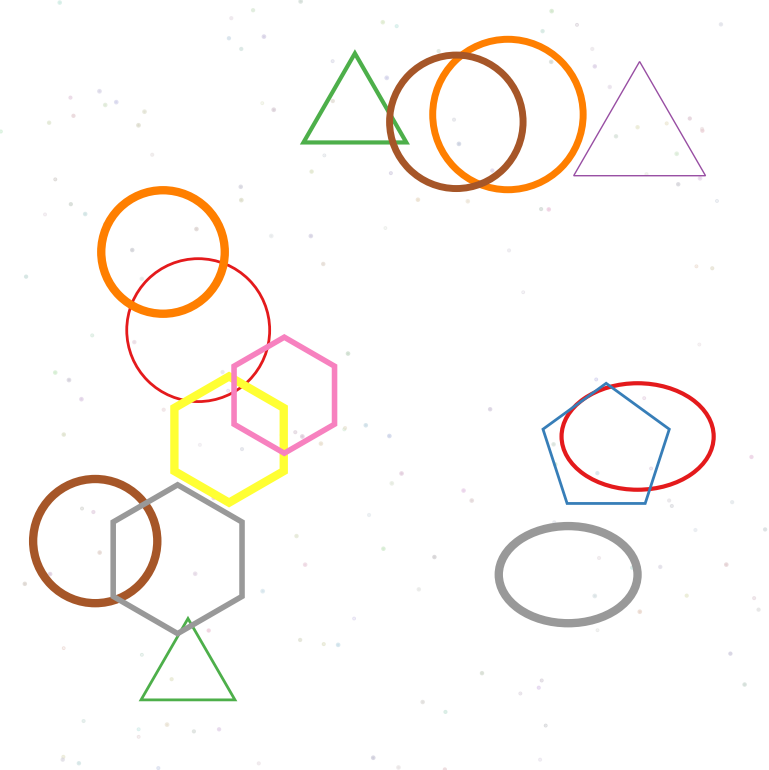[{"shape": "oval", "thickness": 1.5, "radius": 0.49, "center": [0.828, 0.433]}, {"shape": "circle", "thickness": 1, "radius": 0.46, "center": [0.257, 0.571]}, {"shape": "pentagon", "thickness": 1, "radius": 0.43, "center": [0.787, 0.416]}, {"shape": "triangle", "thickness": 1, "radius": 0.35, "center": [0.244, 0.126]}, {"shape": "triangle", "thickness": 1.5, "radius": 0.39, "center": [0.461, 0.854]}, {"shape": "triangle", "thickness": 0.5, "radius": 0.49, "center": [0.831, 0.821]}, {"shape": "circle", "thickness": 3, "radius": 0.4, "center": [0.212, 0.673]}, {"shape": "circle", "thickness": 2.5, "radius": 0.49, "center": [0.66, 0.851]}, {"shape": "hexagon", "thickness": 3, "radius": 0.41, "center": [0.298, 0.429]}, {"shape": "circle", "thickness": 3, "radius": 0.4, "center": [0.124, 0.297]}, {"shape": "circle", "thickness": 2.5, "radius": 0.43, "center": [0.593, 0.842]}, {"shape": "hexagon", "thickness": 2, "radius": 0.38, "center": [0.369, 0.487]}, {"shape": "hexagon", "thickness": 2, "radius": 0.48, "center": [0.231, 0.274]}, {"shape": "oval", "thickness": 3, "radius": 0.45, "center": [0.738, 0.254]}]